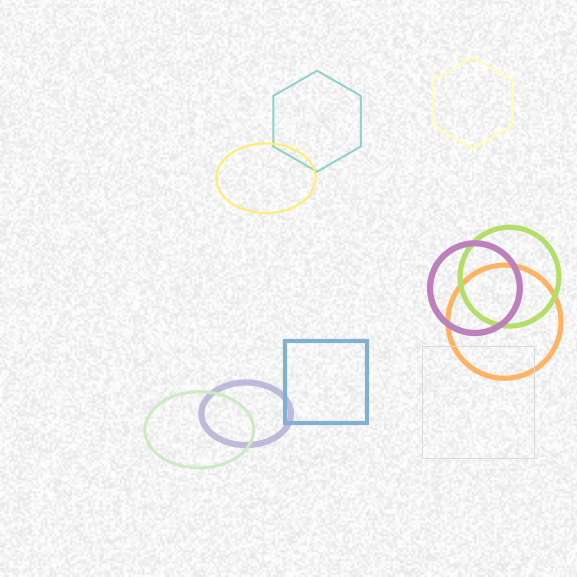[{"shape": "hexagon", "thickness": 1, "radius": 0.44, "center": [0.549, 0.789]}, {"shape": "hexagon", "thickness": 1, "radius": 0.39, "center": [0.819, 0.821]}, {"shape": "oval", "thickness": 3, "radius": 0.39, "center": [0.426, 0.283]}, {"shape": "square", "thickness": 2, "radius": 0.36, "center": [0.565, 0.338]}, {"shape": "circle", "thickness": 2.5, "radius": 0.49, "center": [0.873, 0.442]}, {"shape": "circle", "thickness": 2.5, "radius": 0.43, "center": [0.882, 0.52]}, {"shape": "square", "thickness": 0.5, "radius": 0.49, "center": [0.827, 0.303]}, {"shape": "circle", "thickness": 3, "radius": 0.39, "center": [0.822, 0.5]}, {"shape": "oval", "thickness": 1.5, "radius": 0.47, "center": [0.345, 0.255]}, {"shape": "oval", "thickness": 1, "radius": 0.43, "center": [0.461, 0.69]}]